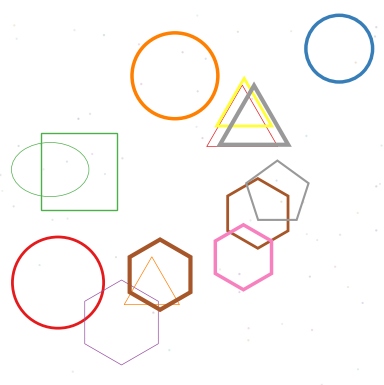[{"shape": "circle", "thickness": 2, "radius": 0.59, "center": [0.151, 0.266]}, {"shape": "triangle", "thickness": 0.5, "radius": 0.53, "center": [0.629, 0.673]}, {"shape": "circle", "thickness": 2.5, "radius": 0.43, "center": [0.881, 0.874]}, {"shape": "square", "thickness": 1, "radius": 0.49, "center": [0.204, 0.555]}, {"shape": "oval", "thickness": 0.5, "radius": 0.5, "center": [0.13, 0.56]}, {"shape": "hexagon", "thickness": 0.5, "radius": 0.55, "center": [0.316, 0.162]}, {"shape": "circle", "thickness": 2.5, "radius": 0.56, "center": [0.454, 0.803]}, {"shape": "triangle", "thickness": 0.5, "radius": 0.41, "center": [0.394, 0.25]}, {"shape": "triangle", "thickness": 2, "radius": 0.41, "center": [0.634, 0.714]}, {"shape": "hexagon", "thickness": 3, "radius": 0.46, "center": [0.416, 0.287]}, {"shape": "hexagon", "thickness": 2, "radius": 0.45, "center": [0.67, 0.446]}, {"shape": "hexagon", "thickness": 2.5, "radius": 0.42, "center": [0.632, 0.332]}, {"shape": "pentagon", "thickness": 1.5, "radius": 0.43, "center": [0.72, 0.498]}, {"shape": "triangle", "thickness": 3, "radius": 0.51, "center": [0.66, 0.675]}]